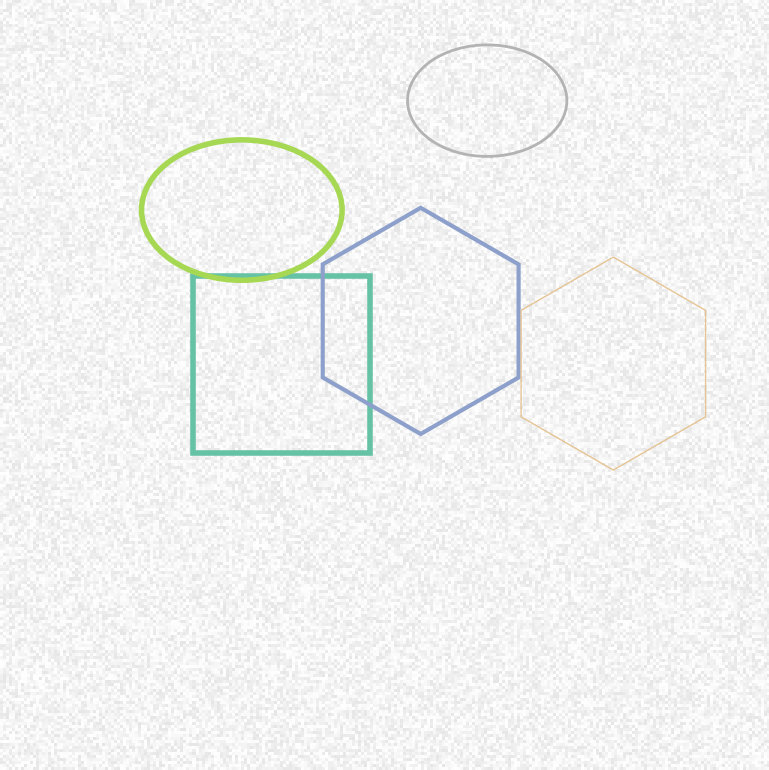[{"shape": "square", "thickness": 2, "radius": 0.58, "center": [0.365, 0.527]}, {"shape": "hexagon", "thickness": 1.5, "radius": 0.73, "center": [0.546, 0.583]}, {"shape": "oval", "thickness": 2, "radius": 0.65, "center": [0.314, 0.727]}, {"shape": "hexagon", "thickness": 0.5, "radius": 0.69, "center": [0.797, 0.528]}, {"shape": "oval", "thickness": 1, "radius": 0.52, "center": [0.633, 0.869]}]